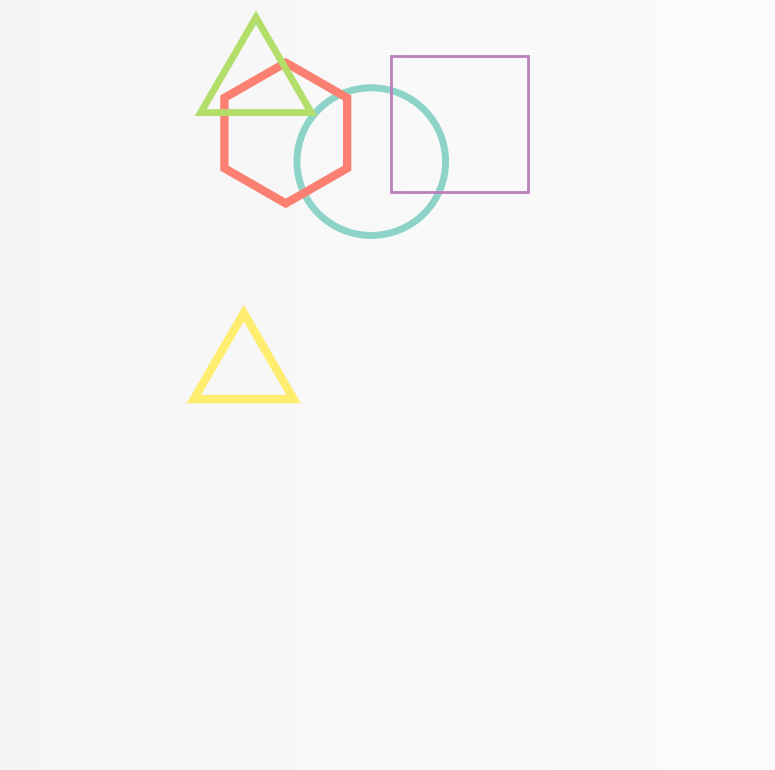[{"shape": "circle", "thickness": 2.5, "radius": 0.48, "center": [0.479, 0.79]}, {"shape": "hexagon", "thickness": 3, "radius": 0.46, "center": [0.369, 0.827]}, {"shape": "triangle", "thickness": 2.5, "radius": 0.41, "center": [0.33, 0.895]}, {"shape": "square", "thickness": 1, "radius": 0.44, "center": [0.593, 0.84]}, {"shape": "triangle", "thickness": 3, "radius": 0.37, "center": [0.315, 0.519]}]